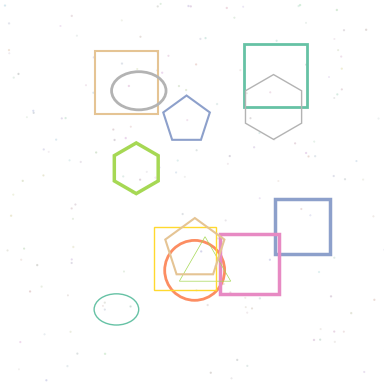[{"shape": "square", "thickness": 2, "radius": 0.41, "center": [0.715, 0.803]}, {"shape": "oval", "thickness": 1, "radius": 0.29, "center": [0.302, 0.196]}, {"shape": "circle", "thickness": 2, "radius": 0.39, "center": [0.506, 0.298]}, {"shape": "pentagon", "thickness": 1.5, "radius": 0.32, "center": [0.485, 0.688]}, {"shape": "square", "thickness": 2.5, "radius": 0.36, "center": [0.786, 0.412]}, {"shape": "square", "thickness": 2.5, "radius": 0.38, "center": [0.648, 0.314]}, {"shape": "hexagon", "thickness": 2.5, "radius": 0.33, "center": [0.354, 0.563]}, {"shape": "triangle", "thickness": 0.5, "radius": 0.39, "center": [0.533, 0.308]}, {"shape": "square", "thickness": 1, "radius": 0.4, "center": [0.481, 0.329]}, {"shape": "square", "thickness": 1.5, "radius": 0.41, "center": [0.328, 0.786]}, {"shape": "pentagon", "thickness": 1.5, "radius": 0.4, "center": [0.506, 0.353]}, {"shape": "hexagon", "thickness": 1, "radius": 0.42, "center": [0.71, 0.722]}, {"shape": "oval", "thickness": 2, "radius": 0.35, "center": [0.361, 0.764]}]